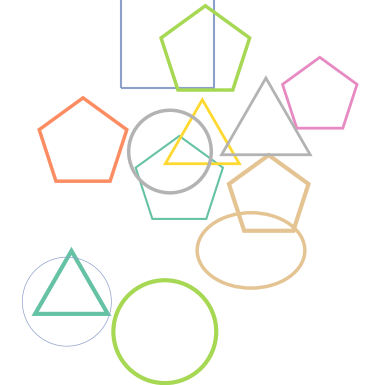[{"shape": "triangle", "thickness": 3, "radius": 0.55, "center": [0.186, 0.239]}, {"shape": "pentagon", "thickness": 1.5, "radius": 0.6, "center": [0.466, 0.528]}, {"shape": "pentagon", "thickness": 2.5, "radius": 0.6, "center": [0.216, 0.626]}, {"shape": "circle", "thickness": 0.5, "radius": 0.58, "center": [0.174, 0.216]}, {"shape": "square", "thickness": 1.5, "radius": 0.6, "center": [0.435, 0.891]}, {"shape": "pentagon", "thickness": 2, "radius": 0.51, "center": [0.831, 0.749]}, {"shape": "pentagon", "thickness": 2.5, "radius": 0.6, "center": [0.533, 0.864]}, {"shape": "circle", "thickness": 3, "radius": 0.67, "center": [0.428, 0.139]}, {"shape": "triangle", "thickness": 2, "radius": 0.55, "center": [0.526, 0.63]}, {"shape": "oval", "thickness": 2.5, "radius": 0.7, "center": [0.652, 0.35]}, {"shape": "pentagon", "thickness": 3, "radius": 0.54, "center": [0.698, 0.489]}, {"shape": "triangle", "thickness": 2, "radius": 0.66, "center": [0.691, 0.664]}, {"shape": "circle", "thickness": 2.5, "radius": 0.54, "center": [0.442, 0.606]}]